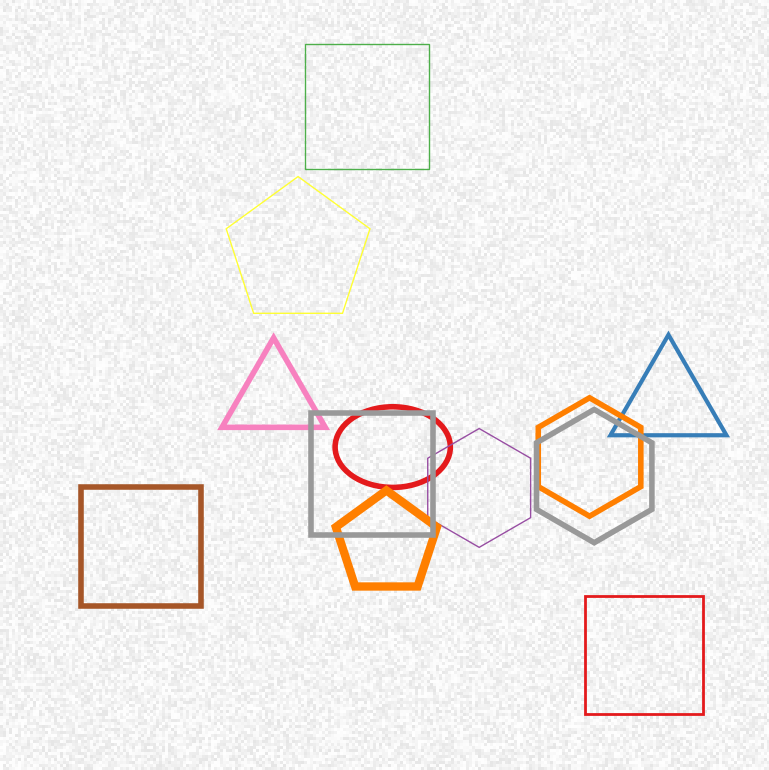[{"shape": "oval", "thickness": 2, "radius": 0.37, "center": [0.51, 0.419]}, {"shape": "square", "thickness": 1, "radius": 0.38, "center": [0.836, 0.149]}, {"shape": "triangle", "thickness": 1.5, "radius": 0.43, "center": [0.868, 0.478]}, {"shape": "square", "thickness": 0.5, "radius": 0.4, "center": [0.476, 0.862]}, {"shape": "hexagon", "thickness": 0.5, "radius": 0.39, "center": [0.622, 0.366]}, {"shape": "pentagon", "thickness": 3, "radius": 0.34, "center": [0.502, 0.294]}, {"shape": "hexagon", "thickness": 2, "radius": 0.38, "center": [0.766, 0.406]}, {"shape": "pentagon", "thickness": 0.5, "radius": 0.49, "center": [0.387, 0.673]}, {"shape": "square", "thickness": 2, "radius": 0.39, "center": [0.183, 0.29]}, {"shape": "triangle", "thickness": 2, "radius": 0.39, "center": [0.355, 0.484]}, {"shape": "hexagon", "thickness": 2, "radius": 0.43, "center": [0.772, 0.382]}, {"shape": "square", "thickness": 2, "radius": 0.4, "center": [0.483, 0.385]}]